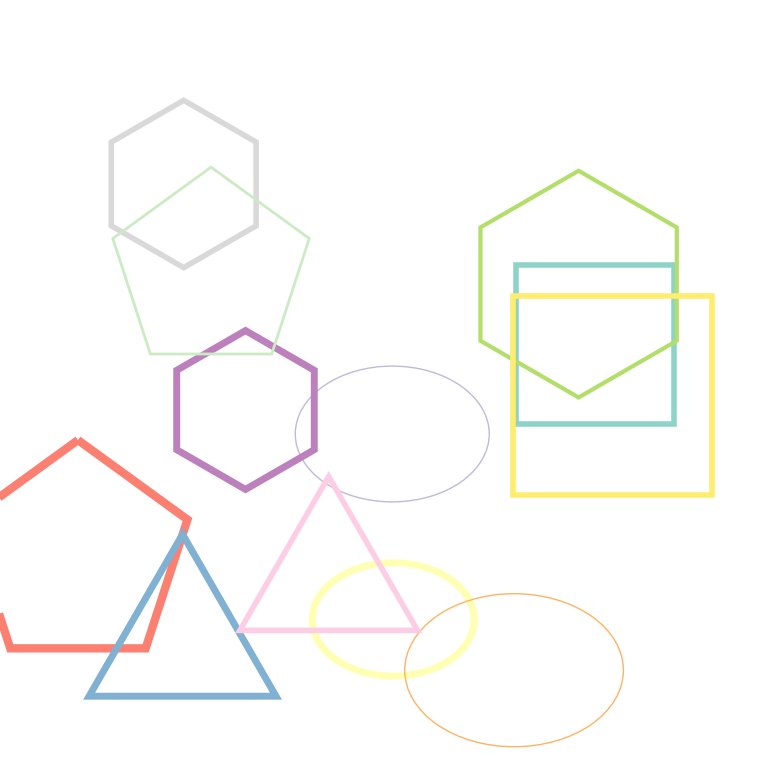[{"shape": "square", "thickness": 2, "radius": 0.52, "center": [0.773, 0.553]}, {"shape": "oval", "thickness": 2.5, "radius": 0.53, "center": [0.511, 0.196]}, {"shape": "oval", "thickness": 0.5, "radius": 0.63, "center": [0.509, 0.436]}, {"shape": "pentagon", "thickness": 3, "radius": 0.75, "center": [0.101, 0.279]}, {"shape": "triangle", "thickness": 2.5, "radius": 0.7, "center": [0.237, 0.166]}, {"shape": "oval", "thickness": 0.5, "radius": 0.71, "center": [0.668, 0.13]}, {"shape": "hexagon", "thickness": 1.5, "radius": 0.74, "center": [0.751, 0.631]}, {"shape": "triangle", "thickness": 2, "radius": 0.67, "center": [0.427, 0.248]}, {"shape": "hexagon", "thickness": 2, "radius": 0.54, "center": [0.239, 0.761]}, {"shape": "hexagon", "thickness": 2.5, "radius": 0.52, "center": [0.319, 0.468]}, {"shape": "pentagon", "thickness": 1, "radius": 0.67, "center": [0.274, 0.649]}, {"shape": "square", "thickness": 2, "radius": 0.65, "center": [0.796, 0.487]}]